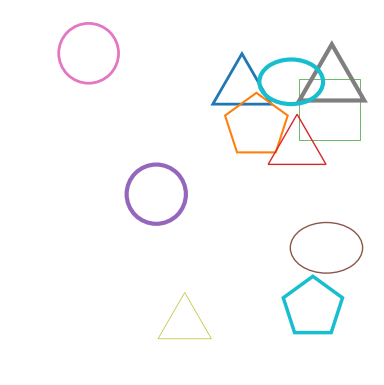[{"shape": "triangle", "thickness": 2, "radius": 0.44, "center": [0.628, 0.773]}, {"shape": "pentagon", "thickness": 1.5, "radius": 0.43, "center": [0.666, 0.673]}, {"shape": "square", "thickness": 0.5, "radius": 0.4, "center": [0.857, 0.716]}, {"shape": "triangle", "thickness": 1, "radius": 0.43, "center": [0.772, 0.616]}, {"shape": "circle", "thickness": 3, "radius": 0.38, "center": [0.406, 0.496]}, {"shape": "oval", "thickness": 1, "radius": 0.47, "center": [0.848, 0.356]}, {"shape": "circle", "thickness": 2, "radius": 0.39, "center": [0.23, 0.862]}, {"shape": "triangle", "thickness": 3, "radius": 0.49, "center": [0.862, 0.788]}, {"shape": "triangle", "thickness": 0.5, "radius": 0.4, "center": [0.48, 0.16]}, {"shape": "pentagon", "thickness": 2.5, "radius": 0.4, "center": [0.813, 0.201]}, {"shape": "oval", "thickness": 3, "radius": 0.41, "center": [0.756, 0.788]}]